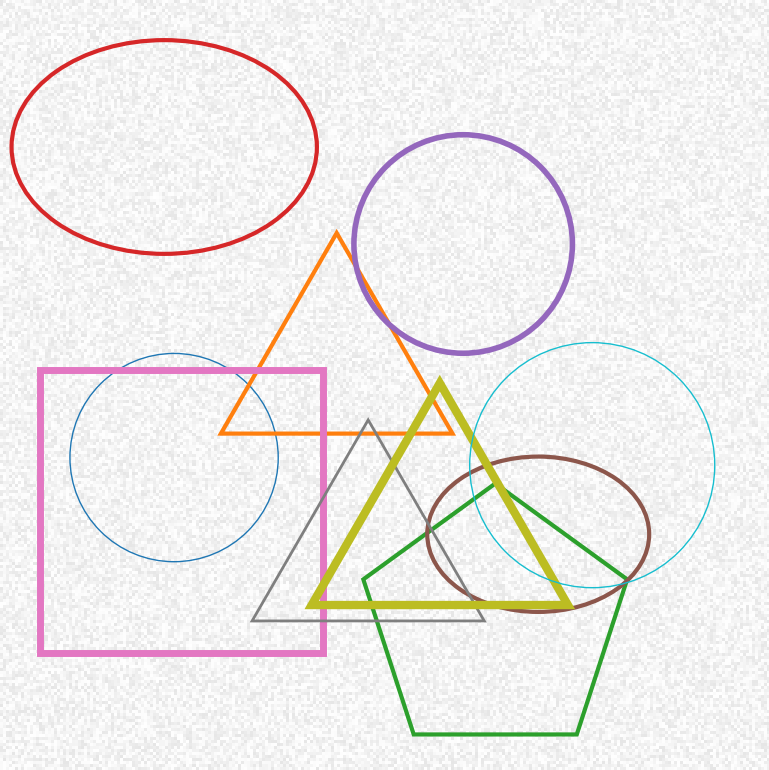[{"shape": "circle", "thickness": 0.5, "radius": 0.68, "center": [0.226, 0.406]}, {"shape": "triangle", "thickness": 1.5, "radius": 0.87, "center": [0.437, 0.524]}, {"shape": "pentagon", "thickness": 1.5, "radius": 0.9, "center": [0.643, 0.192]}, {"shape": "oval", "thickness": 1.5, "radius": 0.99, "center": [0.213, 0.809]}, {"shape": "circle", "thickness": 2, "radius": 0.71, "center": [0.602, 0.683]}, {"shape": "oval", "thickness": 1.5, "radius": 0.72, "center": [0.699, 0.306]}, {"shape": "square", "thickness": 2.5, "radius": 0.92, "center": [0.236, 0.335]}, {"shape": "triangle", "thickness": 1, "radius": 0.87, "center": [0.478, 0.281]}, {"shape": "triangle", "thickness": 3, "radius": 0.96, "center": [0.571, 0.31]}, {"shape": "circle", "thickness": 0.5, "radius": 0.8, "center": [0.769, 0.396]}]